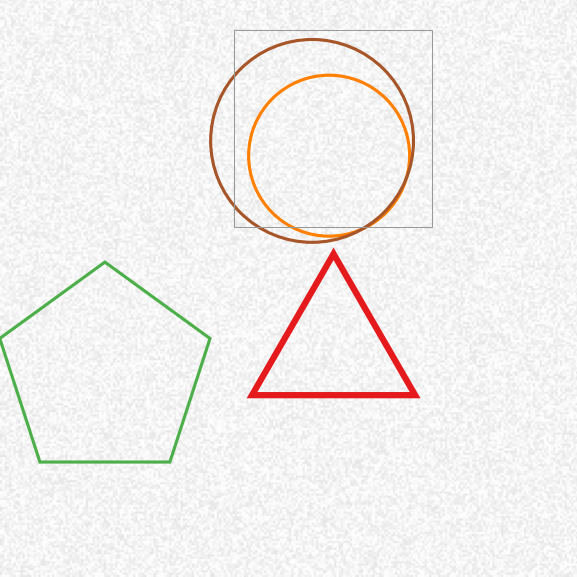[{"shape": "triangle", "thickness": 3, "radius": 0.82, "center": [0.578, 0.396]}, {"shape": "pentagon", "thickness": 1.5, "radius": 0.96, "center": [0.182, 0.354]}, {"shape": "circle", "thickness": 1.5, "radius": 0.7, "center": [0.57, 0.73]}, {"shape": "circle", "thickness": 1.5, "radius": 0.88, "center": [0.54, 0.755]}, {"shape": "square", "thickness": 0.5, "radius": 0.86, "center": [0.576, 0.777]}]